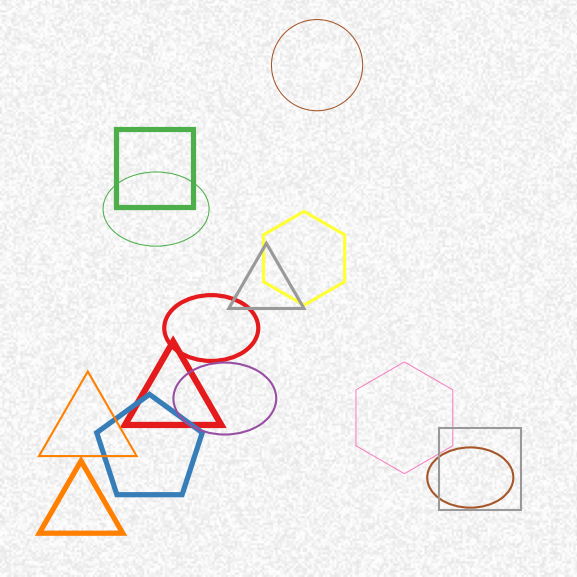[{"shape": "triangle", "thickness": 3, "radius": 0.48, "center": [0.3, 0.311]}, {"shape": "oval", "thickness": 2, "radius": 0.41, "center": [0.366, 0.431]}, {"shape": "pentagon", "thickness": 2.5, "radius": 0.48, "center": [0.259, 0.22]}, {"shape": "square", "thickness": 2.5, "radius": 0.33, "center": [0.267, 0.708]}, {"shape": "oval", "thickness": 0.5, "radius": 0.46, "center": [0.27, 0.637]}, {"shape": "oval", "thickness": 1, "radius": 0.45, "center": [0.389, 0.309]}, {"shape": "triangle", "thickness": 2.5, "radius": 0.42, "center": [0.14, 0.118]}, {"shape": "triangle", "thickness": 1, "radius": 0.49, "center": [0.152, 0.258]}, {"shape": "hexagon", "thickness": 1.5, "radius": 0.41, "center": [0.527, 0.552]}, {"shape": "oval", "thickness": 1, "radius": 0.37, "center": [0.814, 0.172]}, {"shape": "circle", "thickness": 0.5, "radius": 0.39, "center": [0.549, 0.886]}, {"shape": "hexagon", "thickness": 0.5, "radius": 0.48, "center": [0.7, 0.276]}, {"shape": "square", "thickness": 1, "radius": 0.35, "center": [0.831, 0.186]}, {"shape": "triangle", "thickness": 1.5, "radius": 0.38, "center": [0.461, 0.503]}]